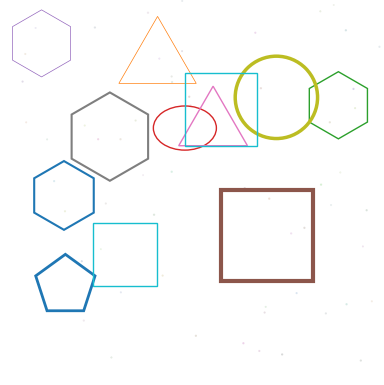[{"shape": "hexagon", "thickness": 1.5, "radius": 0.45, "center": [0.166, 0.492]}, {"shape": "pentagon", "thickness": 2, "radius": 0.41, "center": [0.17, 0.258]}, {"shape": "triangle", "thickness": 0.5, "radius": 0.58, "center": [0.409, 0.841]}, {"shape": "hexagon", "thickness": 1, "radius": 0.44, "center": [0.879, 0.727]}, {"shape": "oval", "thickness": 1, "radius": 0.41, "center": [0.48, 0.667]}, {"shape": "hexagon", "thickness": 0.5, "radius": 0.44, "center": [0.108, 0.887]}, {"shape": "square", "thickness": 3, "radius": 0.59, "center": [0.693, 0.388]}, {"shape": "triangle", "thickness": 1, "radius": 0.52, "center": [0.553, 0.673]}, {"shape": "hexagon", "thickness": 1.5, "radius": 0.57, "center": [0.285, 0.645]}, {"shape": "circle", "thickness": 2.5, "radius": 0.53, "center": [0.718, 0.747]}, {"shape": "square", "thickness": 1, "radius": 0.47, "center": [0.574, 0.716]}, {"shape": "square", "thickness": 1, "radius": 0.41, "center": [0.324, 0.339]}]